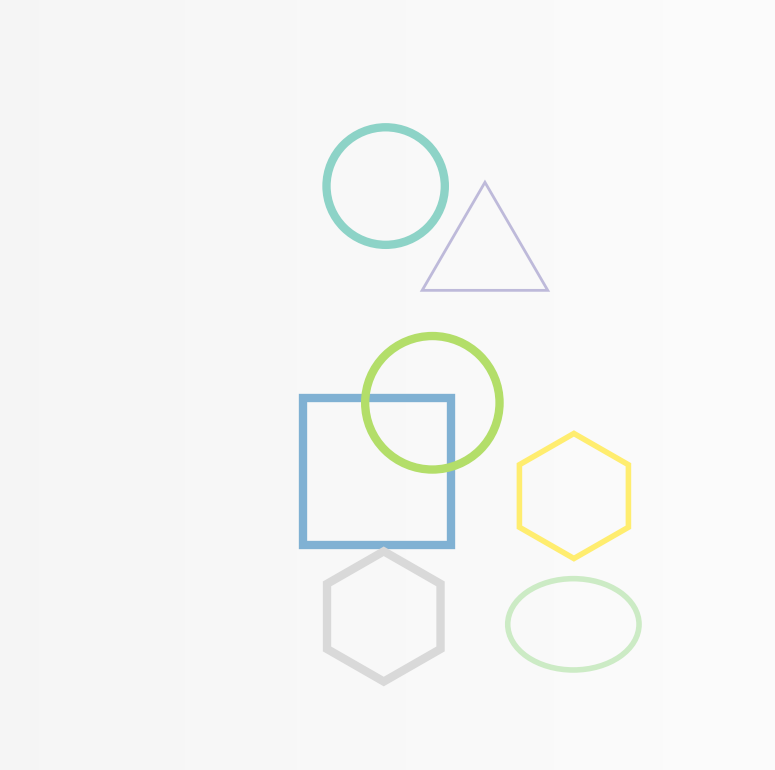[{"shape": "circle", "thickness": 3, "radius": 0.38, "center": [0.498, 0.758]}, {"shape": "triangle", "thickness": 1, "radius": 0.47, "center": [0.626, 0.67]}, {"shape": "square", "thickness": 3, "radius": 0.48, "center": [0.486, 0.388]}, {"shape": "circle", "thickness": 3, "radius": 0.43, "center": [0.558, 0.477]}, {"shape": "hexagon", "thickness": 3, "radius": 0.42, "center": [0.495, 0.199]}, {"shape": "oval", "thickness": 2, "radius": 0.42, "center": [0.74, 0.189]}, {"shape": "hexagon", "thickness": 2, "radius": 0.41, "center": [0.741, 0.356]}]